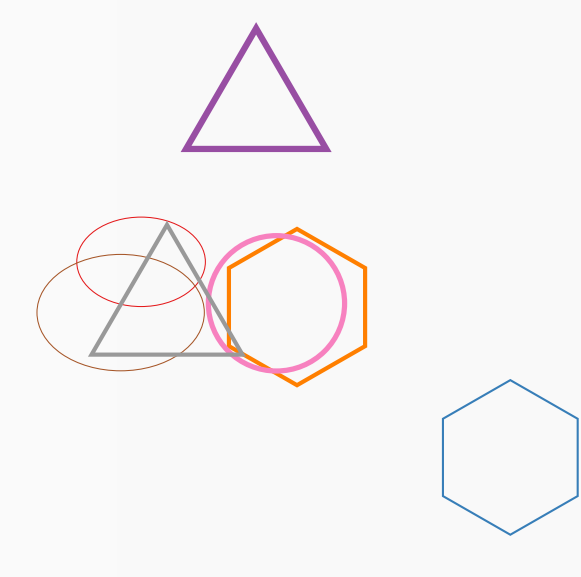[{"shape": "oval", "thickness": 0.5, "radius": 0.55, "center": [0.243, 0.546]}, {"shape": "hexagon", "thickness": 1, "radius": 0.67, "center": [0.878, 0.207]}, {"shape": "triangle", "thickness": 3, "radius": 0.7, "center": [0.441, 0.811]}, {"shape": "hexagon", "thickness": 2, "radius": 0.68, "center": [0.511, 0.467]}, {"shape": "oval", "thickness": 0.5, "radius": 0.72, "center": [0.208, 0.458]}, {"shape": "circle", "thickness": 2.5, "radius": 0.59, "center": [0.476, 0.474]}, {"shape": "triangle", "thickness": 2, "radius": 0.75, "center": [0.287, 0.46]}]